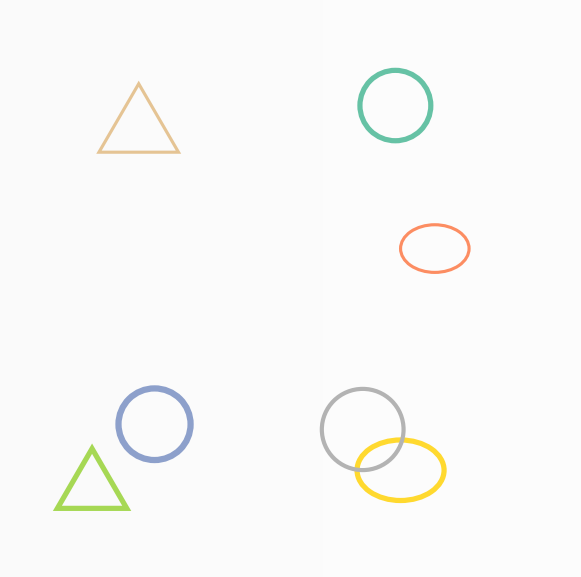[{"shape": "circle", "thickness": 2.5, "radius": 0.3, "center": [0.68, 0.816]}, {"shape": "oval", "thickness": 1.5, "radius": 0.29, "center": [0.748, 0.569]}, {"shape": "circle", "thickness": 3, "radius": 0.31, "center": [0.266, 0.265]}, {"shape": "triangle", "thickness": 2.5, "radius": 0.34, "center": [0.158, 0.153]}, {"shape": "oval", "thickness": 2.5, "radius": 0.37, "center": [0.689, 0.185]}, {"shape": "triangle", "thickness": 1.5, "radius": 0.39, "center": [0.239, 0.775]}, {"shape": "circle", "thickness": 2, "radius": 0.35, "center": [0.624, 0.255]}]